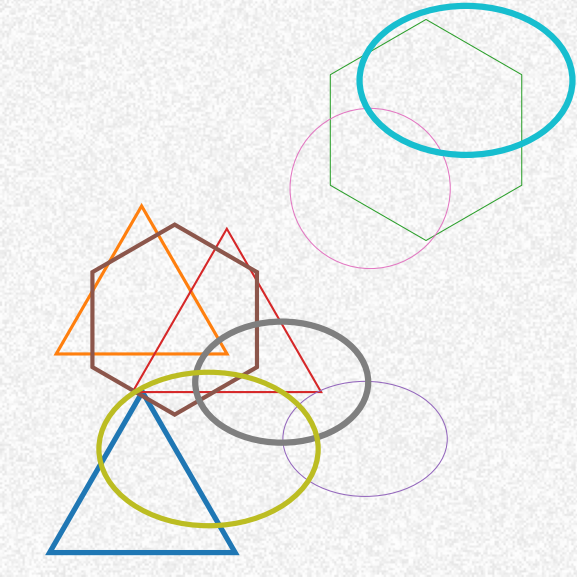[{"shape": "triangle", "thickness": 2.5, "radius": 0.93, "center": [0.247, 0.135]}, {"shape": "triangle", "thickness": 1.5, "radius": 0.85, "center": [0.245, 0.472]}, {"shape": "hexagon", "thickness": 0.5, "radius": 0.96, "center": [0.738, 0.774]}, {"shape": "triangle", "thickness": 1, "radius": 0.94, "center": [0.393, 0.414]}, {"shape": "oval", "thickness": 0.5, "radius": 0.71, "center": [0.632, 0.239]}, {"shape": "hexagon", "thickness": 2, "radius": 0.82, "center": [0.303, 0.446]}, {"shape": "circle", "thickness": 0.5, "radius": 0.69, "center": [0.641, 0.673]}, {"shape": "oval", "thickness": 3, "radius": 0.75, "center": [0.488, 0.337]}, {"shape": "oval", "thickness": 2.5, "radius": 0.95, "center": [0.361, 0.222]}, {"shape": "oval", "thickness": 3, "radius": 0.92, "center": [0.807, 0.86]}]